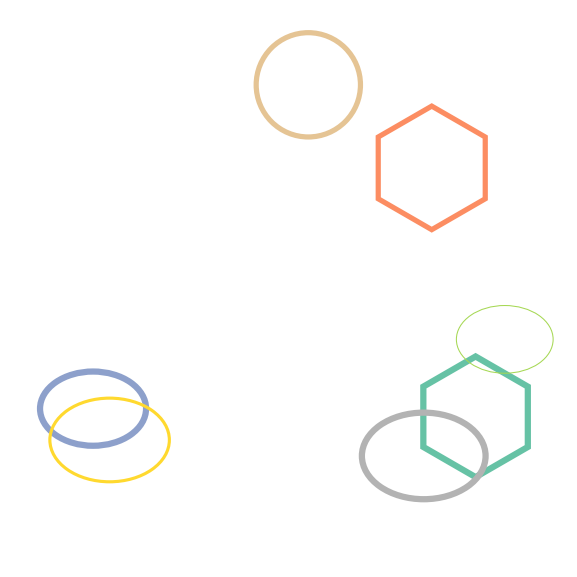[{"shape": "hexagon", "thickness": 3, "radius": 0.52, "center": [0.824, 0.277]}, {"shape": "hexagon", "thickness": 2.5, "radius": 0.53, "center": [0.748, 0.708]}, {"shape": "oval", "thickness": 3, "radius": 0.46, "center": [0.161, 0.292]}, {"shape": "oval", "thickness": 0.5, "radius": 0.42, "center": [0.874, 0.411]}, {"shape": "oval", "thickness": 1.5, "radius": 0.52, "center": [0.19, 0.237]}, {"shape": "circle", "thickness": 2.5, "radius": 0.45, "center": [0.534, 0.852]}, {"shape": "oval", "thickness": 3, "radius": 0.54, "center": [0.734, 0.21]}]